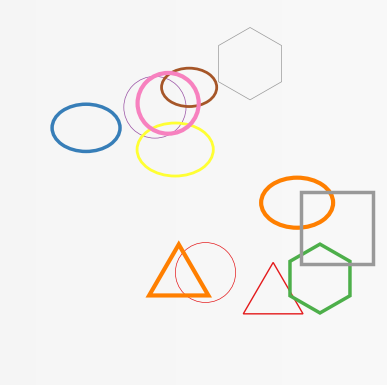[{"shape": "triangle", "thickness": 1, "radius": 0.44, "center": [0.705, 0.229]}, {"shape": "circle", "thickness": 0.5, "radius": 0.39, "center": [0.53, 0.292]}, {"shape": "oval", "thickness": 2.5, "radius": 0.44, "center": [0.222, 0.668]}, {"shape": "hexagon", "thickness": 2.5, "radius": 0.45, "center": [0.826, 0.277]}, {"shape": "circle", "thickness": 0.5, "radius": 0.4, "center": [0.4, 0.721]}, {"shape": "triangle", "thickness": 3, "radius": 0.44, "center": [0.461, 0.277]}, {"shape": "oval", "thickness": 3, "radius": 0.46, "center": [0.767, 0.474]}, {"shape": "oval", "thickness": 2, "radius": 0.49, "center": [0.452, 0.612]}, {"shape": "oval", "thickness": 2, "radius": 0.36, "center": [0.488, 0.773]}, {"shape": "circle", "thickness": 3, "radius": 0.39, "center": [0.434, 0.732]}, {"shape": "hexagon", "thickness": 0.5, "radius": 0.47, "center": [0.645, 0.835]}, {"shape": "square", "thickness": 2.5, "radius": 0.46, "center": [0.869, 0.407]}]